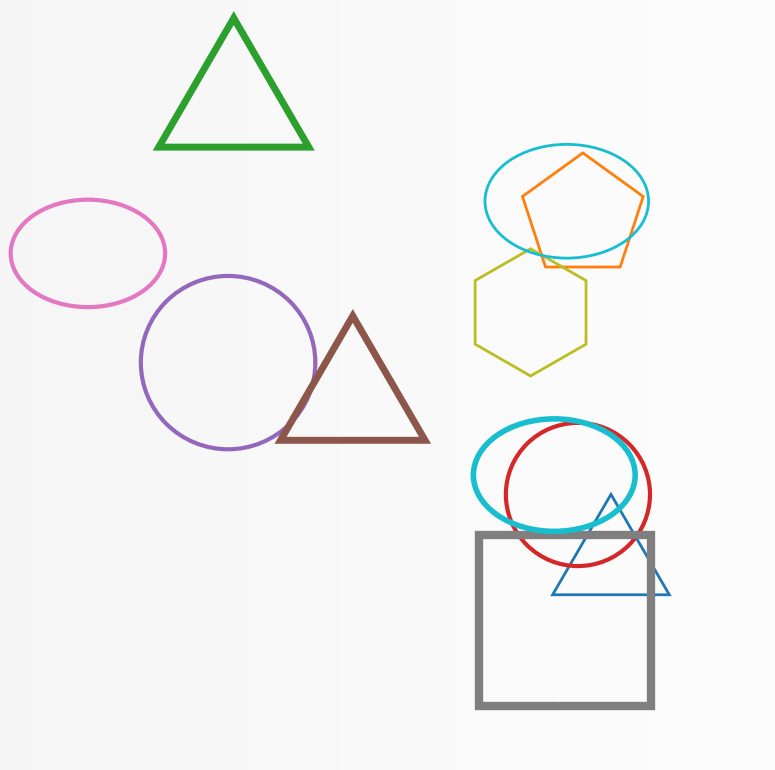[{"shape": "triangle", "thickness": 1, "radius": 0.43, "center": [0.788, 0.271]}, {"shape": "pentagon", "thickness": 1, "radius": 0.41, "center": [0.752, 0.719]}, {"shape": "triangle", "thickness": 2.5, "radius": 0.56, "center": [0.302, 0.865]}, {"shape": "circle", "thickness": 1.5, "radius": 0.46, "center": [0.746, 0.358]}, {"shape": "circle", "thickness": 1.5, "radius": 0.56, "center": [0.294, 0.529]}, {"shape": "triangle", "thickness": 2.5, "radius": 0.54, "center": [0.455, 0.482]}, {"shape": "oval", "thickness": 1.5, "radius": 0.5, "center": [0.113, 0.671]}, {"shape": "square", "thickness": 3, "radius": 0.56, "center": [0.729, 0.194]}, {"shape": "hexagon", "thickness": 1, "radius": 0.41, "center": [0.685, 0.594]}, {"shape": "oval", "thickness": 1, "radius": 0.53, "center": [0.731, 0.739]}, {"shape": "oval", "thickness": 2, "radius": 0.52, "center": [0.715, 0.383]}]